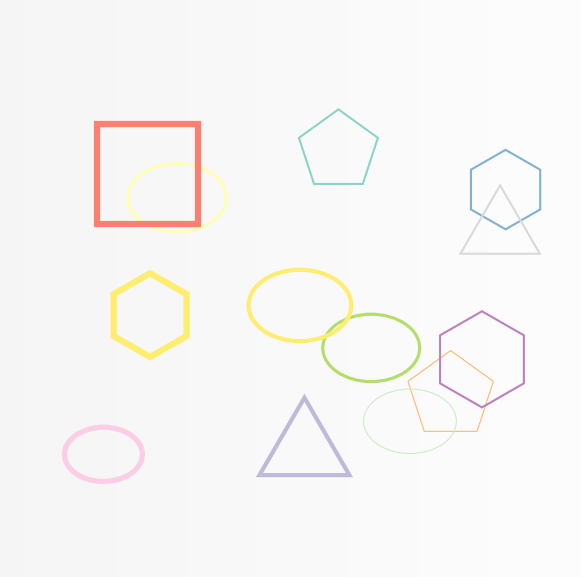[{"shape": "pentagon", "thickness": 1, "radius": 0.36, "center": [0.582, 0.738]}, {"shape": "oval", "thickness": 1.5, "radius": 0.42, "center": [0.305, 0.657]}, {"shape": "triangle", "thickness": 2, "radius": 0.45, "center": [0.524, 0.221]}, {"shape": "square", "thickness": 3, "radius": 0.43, "center": [0.254, 0.698]}, {"shape": "hexagon", "thickness": 1, "radius": 0.34, "center": [0.87, 0.671]}, {"shape": "pentagon", "thickness": 0.5, "radius": 0.39, "center": [0.775, 0.315]}, {"shape": "oval", "thickness": 1.5, "radius": 0.42, "center": [0.639, 0.397]}, {"shape": "oval", "thickness": 2.5, "radius": 0.34, "center": [0.178, 0.212]}, {"shape": "triangle", "thickness": 1, "radius": 0.39, "center": [0.86, 0.599]}, {"shape": "hexagon", "thickness": 1, "radius": 0.42, "center": [0.829, 0.377]}, {"shape": "oval", "thickness": 0.5, "radius": 0.4, "center": [0.705, 0.27]}, {"shape": "oval", "thickness": 2, "radius": 0.44, "center": [0.516, 0.47]}, {"shape": "hexagon", "thickness": 3, "radius": 0.36, "center": [0.258, 0.454]}]